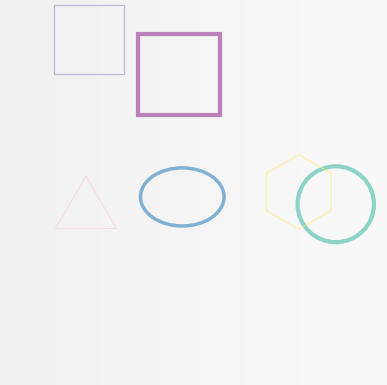[{"shape": "circle", "thickness": 3, "radius": 0.49, "center": [0.866, 0.469]}, {"shape": "square", "thickness": 1, "radius": 0.45, "center": [0.23, 0.897]}, {"shape": "oval", "thickness": 2.5, "radius": 0.54, "center": [0.47, 0.489]}, {"shape": "triangle", "thickness": 0.5, "radius": 0.45, "center": [0.222, 0.452]}, {"shape": "square", "thickness": 3, "radius": 0.53, "center": [0.461, 0.806]}, {"shape": "hexagon", "thickness": 0.5, "radius": 0.48, "center": [0.771, 0.502]}]